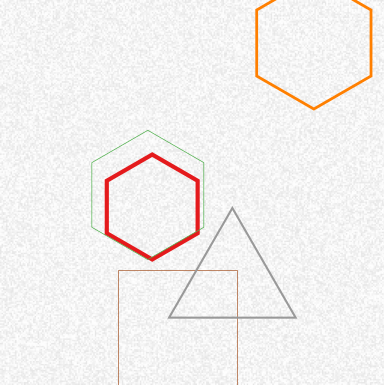[{"shape": "hexagon", "thickness": 3, "radius": 0.68, "center": [0.395, 0.462]}, {"shape": "hexagon", "thickness": 0.5, "radius": 0.84, "center": [0.384, 0.494]}, {"shape": "hexagon", "thickness": 2, "radius": 0.86, "center": [0.815, 0.888]}, {"shape": "square", "thickness": 0.5, "radius": 0.77, "center": [0.461, 0.146]}, {"shape": "triangle", "thickness": 1.5, "radius": 0.95, "center": [0.604, 0.27]}]